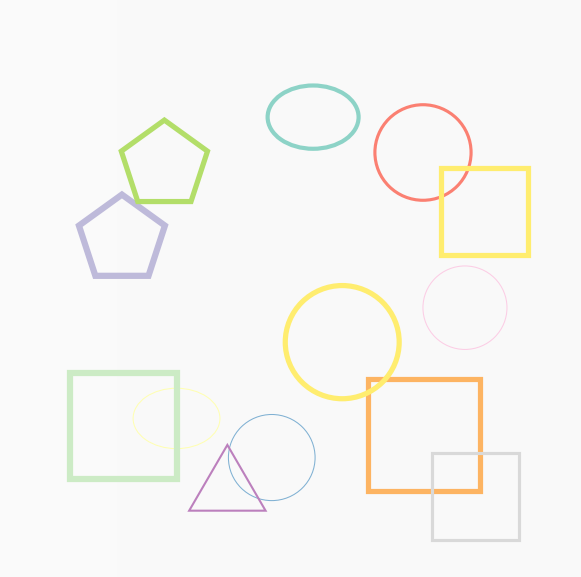[{"shape": "oval", "thickness": 2, "radius": 0.39, "center": [0.539, 0.796]}, {"shape": "oval", "thickness": 0.5, "radius": 0.37, "center": [0.304, 0.275]}, {"shape": "pentagon", "thickness": 3, "radius": 0.39, "center": [0.21, 0.584]}, {"shape": "circle", "thickness": 1.5, "radius": 0.41, "center": [0.728, 0.735]}, {"shape": "circle", "thickness": 0.5, "radius": 0.37, "center": [0.468, 0.207]}, {"shape": "square", "thickness": 2.5, "radius": 0.48, "center": [0.73, 0.246]}, {"shape": "pentagon", "thickness": 2.5, "radius": 0.39, "center": [0.283, 0.713]}, {"shape": "circle", "thickness": 0.5, "radius": 0.36, "center": [0.8, 0.466]}, {"shape": "square", "thickness": 1.5, "radius": 0.37, "center": [0.818, 0.139]}, {"shape": "triangle", "thickness": 1, "radius": 0.38, "center": [0.391, 0.153]}, {"shape": "square", "thickness": 3, "radius": 0.46, "center": [0.212, 0.262]}, {"shape": "circle", "thickness": 2.5, "radius": 0.49, "center": [0.589, 0.407]}, {"shape": "square", "thickness": 2.5, "radius": 0.38, "center": [0.834, 0.633]}]